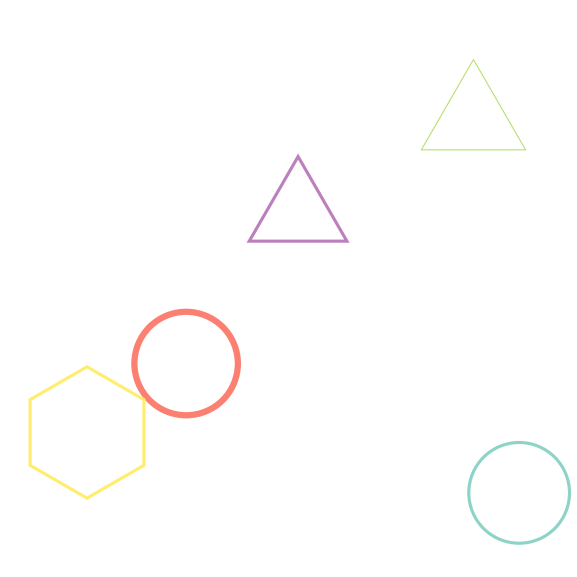[{"shape": "circle", "thickness": 1.5, "radius": 0.44, "center": [0.899, 0.146]}, {"shape": "circle", "thickness": 3, "radius": 0.45, "center": [0.322, 0.37]}, {"shape": "triangle", "thickness": 0.5, "radius": 0.52, "center": [0.82, 0.792]}, {"shape": "triangle", "thickness": 1.5, "radius": 0.49, "center": [0.516, 0.63]}, {"shape": "hexagon", "thickness": 1.5, "radius": 0.57, "center": [0.151, 0.25]}]